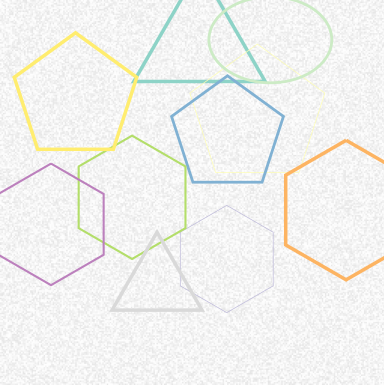[{"shape": "triangle", "thickness": 2.5, "radius": 0.98, "center": [0.518, 0.887]}, {"shape": "pentagon", "thickness": 0.5, "radius": 0.92, "center": [0.668, 0.701]}, {"shape": "hexagon", "thickness": 0.5, "radius": 0.7, "center": [0.589, 0.327]}, {"shape": "pentagon", "thickness": 2, "radius": 0.76, "center": [0.591, 0.65]}, {"shape": "hexagon", "thickness": 2.5, "radius": 0.91, "center": [0.899, 0.454]}, {"shape": "hexagon", "thickness": 1.5, "radius": 0.8, "center": [0.343, 0.488]}, {"shape": "triangle", "thickness": 2.5, "radius": 0.67, "center": [0.408, 0.262]}, {"shape": "hexagon", "thickness": 1.5, "radius": 0.79, "center": [0.132, 0.417]}, {"shape": "oval", "thickness": 2, "radius": 0.8, "center": [0.702, 0.897]}, {"shape": "pentagon", "thickness": 2.5, "radius": 0.84, "center": [0.196, 0.748]}]